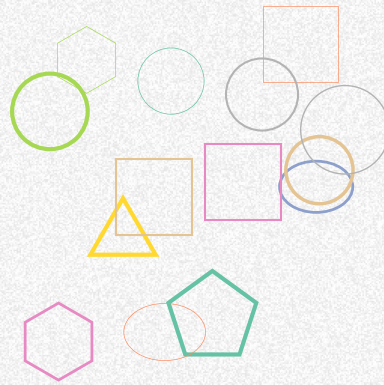[{"shape": "circle", "thickness": 0.5, "radius": 0.43, "center": [0.444, 0.789]}, {"shape": "pentagon", "thickness": 3, "radius": 0.6, "center": [0.552, 0.176]}, {"shape": "square", "thickness": 0.5, "radius": 0.49, "center": [0.78, 0.886]}, {"shape": "oval", "thickness": 0.5, "radius": 0.53, "center": [0.428, 0.138]}, {"shape": "oval", "thickness": 2, "radius": 0.48, "center": [0.821, 0.515]}, {"shape": "square", "thickness": 1.5, "radius": 0.49, "center": [0.632, 0.527]}, {"shape": "hexagon", "thickness": 2, "radius": 0.5, "center": [0.152, 0.113]}, {"shape": "circle", "thickness": 3, "radius": 0.49, "center": [0.13, 0.711]}, {"shape": "hexagon", "thickness": 0.5, "radius": 0.43, "center": [0.225, 0.844]}, {"shape": "triangle", "thickness": 3, "radius": 0.49, "center": [0.32, 0.387]}, {"shape": "square", "thickness": 1.5, "radius": 0.49, "center": [0.401, 0.488]}, {"shape": "circle", "thickness": 2.5, "radius": 0.44, "center": [0.83, 0.558]}, {"shape": "circle", "thickness": 1, "radius": 0.57, "center": [0.896, 0.663]}, {"shape": "circle", "thickness": 1.5, "radius": 0.47, "center": [0.681, 0.755]}]